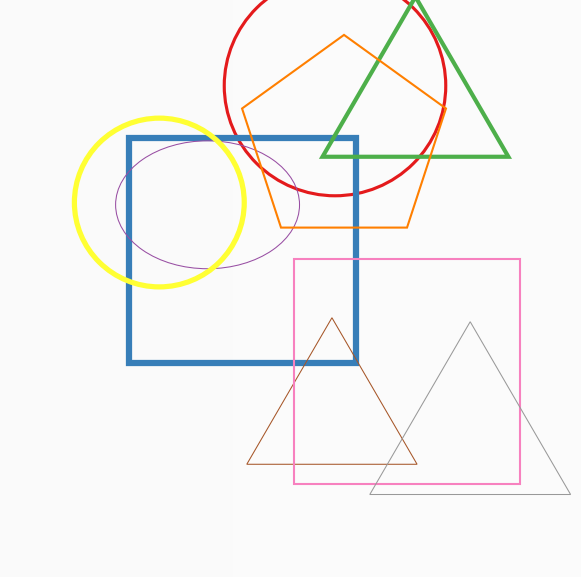[{"shape": "circle", "thickness": 1.5, "radius": 0.95, "center": [0.576, 0.851]}, {"shape": "square", "thickness": 3, "radius": 0.97, "center": [0.417, 0.565]}, {"shape": "triangle", "thickness": 2, "radius": 0.92, "center": [0.715, 0.82]}, {"shape": "oval", "thickness": 0.5, "radius": 0.79, "center": [0.357, 0.645]}, {"shape": "pentagon", "thickness": 1, "radius": 0.92, "center": [0.592, 0.754]}, {"shape": "circle", "thickness": 2.5, "radius": 0.73, "center": [0.274, 0.648]}, {"shape": "triangle", "thickness": 0.5, "radius": 0.85, "center": [0.571, 0.28]}, {"shape": "square", "thickness": 1, "radius": 0.97, "center": [0.7, 0.356]}, {"shape": "triangle", "thickness": 0.5, "radius": 1.0, "center": [0.809, 0.243]}]